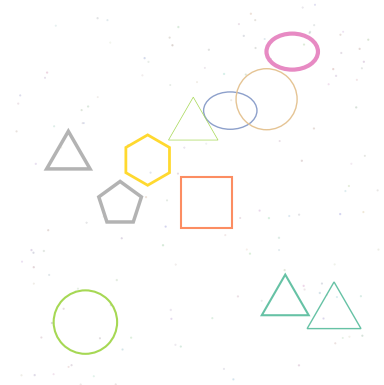[{"shape": "triangle", "thickness": 1, "radius": 0.4, "center": [0.868, 0.187]}, {"shape": "triangle", "thickness": 1.5, "radius": 0.35, "center": [0.741, 0.216]}, {"shape": "square", "thickness": 1.5, "radius": 0.33, "center": [0.536, 0.475]}, {"shape": "oval", "thickness": 1, "radius": 0.35, "center": [0.598, 0.713]}, {"shape": "oval", "thickness": 3, "radius": 0.33, "center": [0.759, 0.866]}, {"shape": "circle", "thickness": 1.5, "radius": 0.41, "center": [0.222, 0.163]}, {"shape": "triangle", "thickness": 0.5, "radius": 0.37, "center": [0.502, 0.673]}, {"shape": "hexagon", "thickness": 2, "radius": 0.33, "center": [0.384, 0.584]}, {"shape": "circle", "thickness": 1, "radius": 0.4, "center": [0.692, 0.742]}, {"shape": "triangle", "thickness": 2.5, "radius": 0.33, "center": [0.178, 0.594]}, {"shape": "pentagon", "thickness": 2.5, "radius": 0.29, "center": [0.312, 0.471]}]